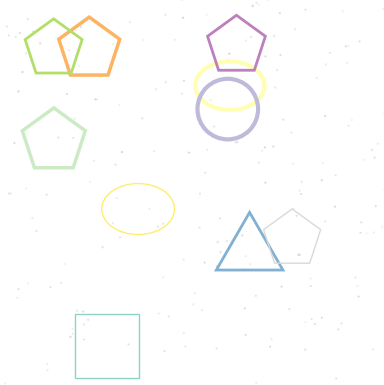[{"shape": "square", "thickness": 1, "radius": 0.42, "center": [0.278, 0.102]}, {"shape": "oval", "thickness": 3, "radius": 0.45, "center": [0.597, 0.778]}, {"shape": "circle", "thickness": 3, "radius": 0.39, "center": [0.592, 0.717]}, {"shape": "triangle", "thickness": 2, "radius": 0.5, "center": [0.648, 0.349]}, {"shape": "pentagon", "thickness": 2.5, "radius": 0.42, "center": [0.232, 0.872]}, {"shape": "pentagon", "thickness": 2, "radius": 0.39, "center": [0.139, 0.873]}, {"shape": "pentagon", "thickness": 1, "radius": 0.39, "center": [0.759, 0.379]}, {"shape": "pentagon", "thickness": 2, "radius": 0.39, "center": [0.614, 0.881]}, {"shape": "pentagon", "thickness": 2.5, "radius": 0.43, "center": [0.14, 0.634]}, {"shape": "oval", "thickness": 1, "radius": 0.47, "center": [0.359, 0.457]}]